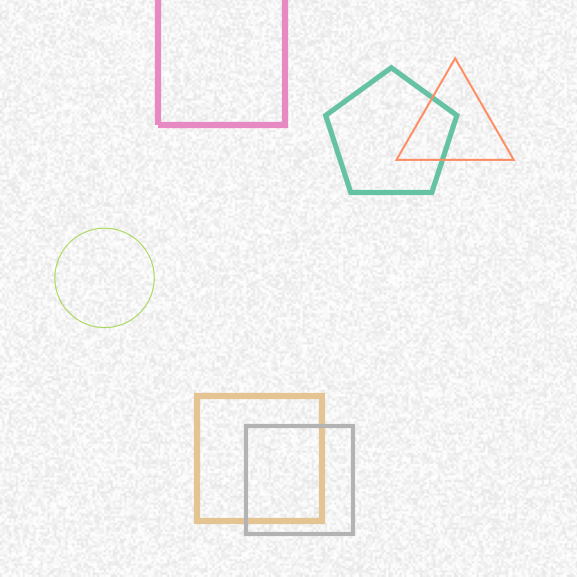[{"shape": "pentagon", "thickness": 2.5, "radius": 0.6, "center": [0.678, 0.762]}, {"shape": "triangle", "thickness": 1, "radius": 0.59, "center": [0.788, 0.781]}, {"shape": "square", "thickness": 3, "radius": 0.55, "center": [0.384, 0.893]}, {"shape": "circle", "thickness": 0.5, "radius": 0.43, "center": [0.181, 0.518]}, {"shape": "square", "thickness": 3, "radius": 0.54, "center": [0.45, 0.205]}, {"shape": "square", "thickness": 2, "radius": 0.46, "center": [0.518, 0.168]}]